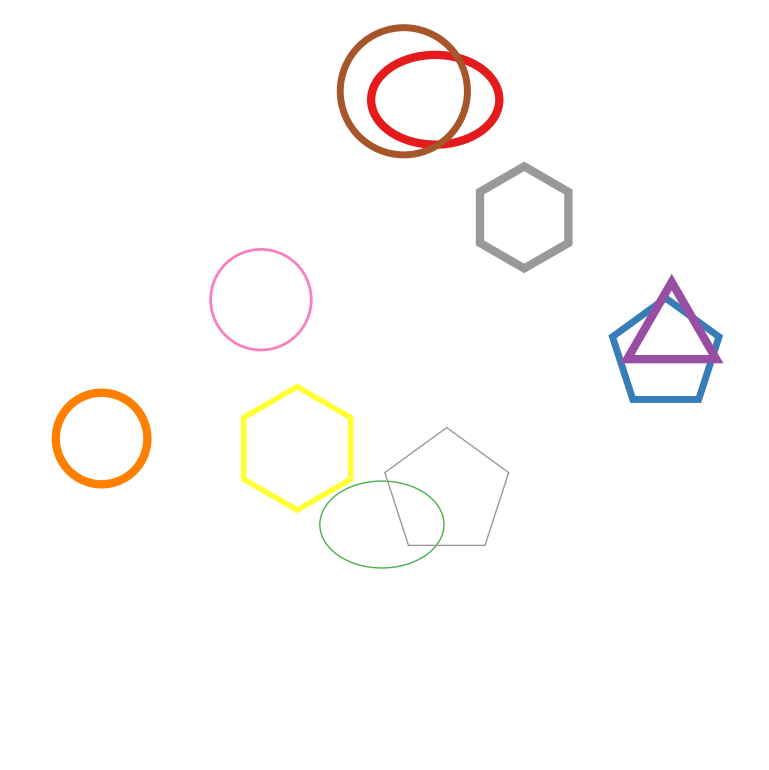[{"shape": "oval", "thickness": 3, "radius": 0.42, "center": [0.565, 0.87]}, {"shape": "pentagon", "thickness": 2.5, "radius": 0.36, "center": [0.865, 0.54]}, {"shape": "oval", "thickness": 0.5, "radius": 0.4, "center": [0.496, 0.319]}, {"shape": "triangle", "thickness": 3, "radius": 0.33, "center": [0.872, 0.567]}, {"shape": "circle", "thickness": 3, "radius": 0.3, "center": [0.132, 0.43]}, {"shape": "hexagon", "thickness": 2, "radius": 0.4, "center": [0.386, 0.418]}, {"shape": "circle", "thickness": 2.5, "radius": 0.41, "center": [0.524, 0.881]}, {"shape": "circle", "thickness": 1, "radius": 0.33, "center": [0.339, 0.611]}, {"shape": "pentagon", "thickness": 0.5, "radius": 0.42, "center": [0.58, 0.36]}, {"shape": "hexagon", "thickness": 3, "radius": 0.33, "center": [0.681, 0.718]}]